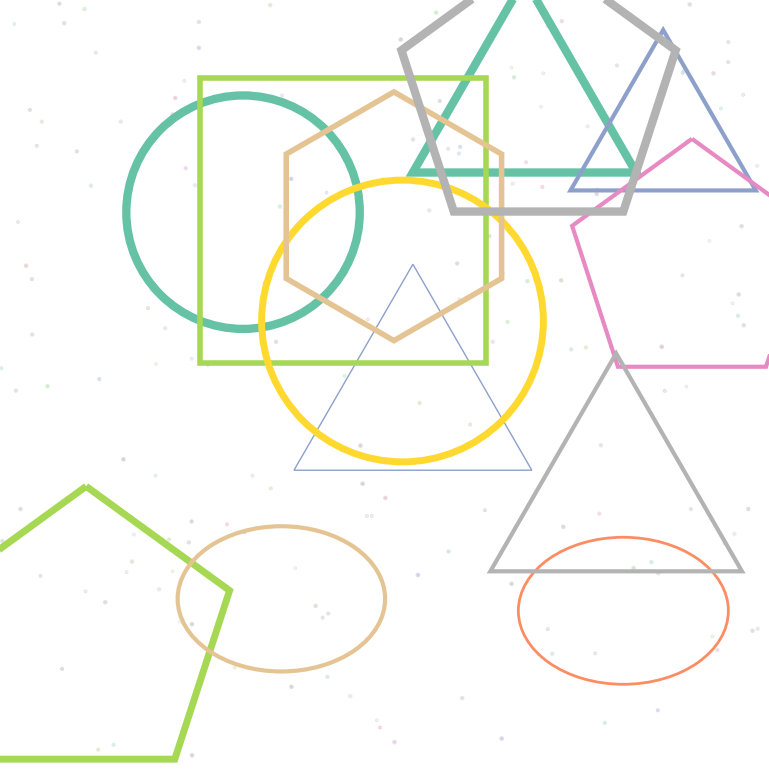[{"shape": "circle", "thickness": 3, "radius": 0.76, "center": [0.316, 0.724]}, {"shape": "triangle", "thickness": 3, "radius": 0.84, "center": [0.681, 0.86]}, {"shape": "oval", "thickness": 1, "radius": 0.68, "center": [0.81, 0.207]}, {"shape": "triangle", "thickness": 0.5, "radius": 0.89, "center": [0.536, 0.479]}, {"shape": "triangle", "thickness": 1.5, "radius": 0.69, "center": [0.861, 0.822]}, {"shape": "pentagon", "thickness": 1.5, "radius": 0.82, "center": [0.899, 0.656]}, {"shape": "square", "thickness": 2, "radius": 0.93, "center": [0.446, 0.714]}, {"shape": "pentagon", "thickness": 2.5, "radius": 0.98, "center": [0.112, 0.173]}, {"shape": "circle", "thickness": 2.5, "radius": 0.91, "center": [0.523, 0.583]}, {"shape": "oval", "thickness": 1.5, "radius": 0.67, "center": [0.365, 0.222]}, {"shape": "hexagon", "thickness": 2, "radius": 0.81, "center": [0.512, 0.719]}, {"shape": "triangle", "thickness": 1.5, "radius": 0.94, "center": [0.8, 0.352]}, {"shape": "pentagon", "thickness": 3, "radius": 0.94, "center": [0.699, 0.877]}]